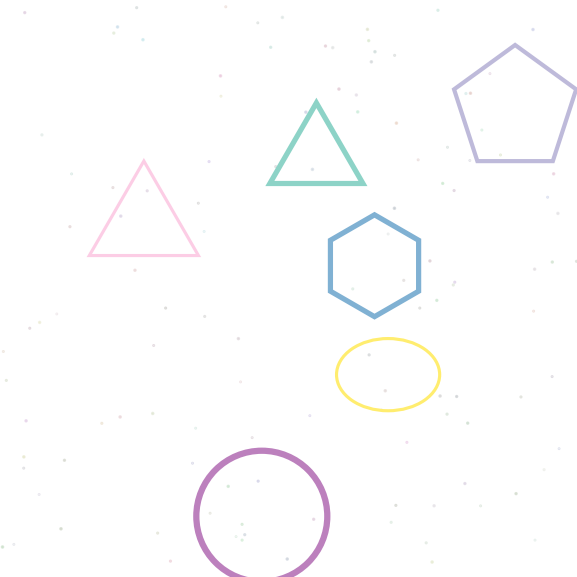[{"shape": "triangle", "thickness": 2.5, "radius": 0.47, "center": [0.548, 0.728]}, {"shape": "pentagon", "thickness": 2, "radius": 0.56, "center": [0.892, 0.81]}, {"shape": "hexagon", "thickness": 2.5, "radius": 0.44, "center": [0.649, 0.539]}, {"shape": "triangle", "thickness": 1.5, "radius": 0.55, "center": [0.249, 0.611]}, {"shape": "circle", "thickness": 3, "radius": 0.57, "center": [0.453, 0.105]}, {"shape": "oval", "thickness": 1.5, "radius": 0.45, "center": [0.672, 0.35]}]